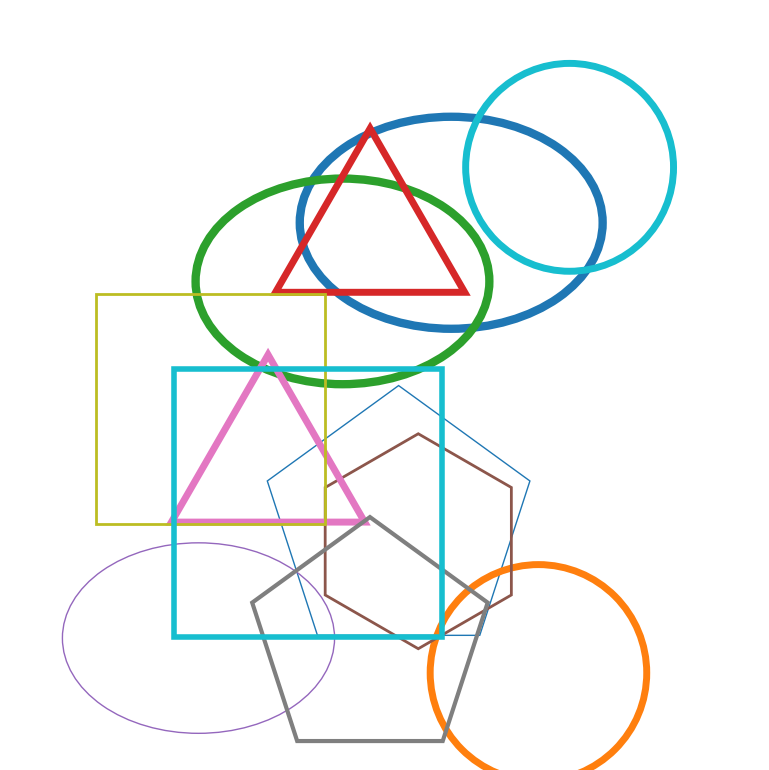[{"shape": "pentagon", "thickness": 0.5, "radius": 0.9, "center": [0.518, 0.32]}, {"shape": "oval", "thickness": 3, "radius": 0.98, "center": [0.586, 0.711]}, {"shape": "circle", "thickness": 2.5, "radius": 0.7, "center": [0.699, 0.126]}, {"shape": "oval", "thickness": 3, "radius": 0.95, "center": [0.445, 0.635]}, {"shape": "triangle", "thickness": 2.5, "radius": 0.71, "center": [0.481, 0.691]}, {"shape": "oval", "thickness": 0.5, "radius": 0.88, "center": [0.258, 0.171]}, {"shape": "hexagon", "thickness": 1, "radius": 0.7, "center": [0.543, 0.297]}, {"shape": "triangle", "thickness": 2.5, "radius": 0.72, "center": [0.348, 0.394]}, {"shape": "pentagon", "thickness": 1.5, "radius": 0.8, "center": [0.48, 0.168]}, {"shape": "square", "thickness": 1, "radius": 0.74, "center": [0.274, 0.469]}, {"shape": "circle", "thickness": 2.5, "radius": 0.67, "center": [0.74, 0.783]}, {"shape": "square", "thickness": 2, "radius": 0.87, "center": [0.4, 0.347]}]